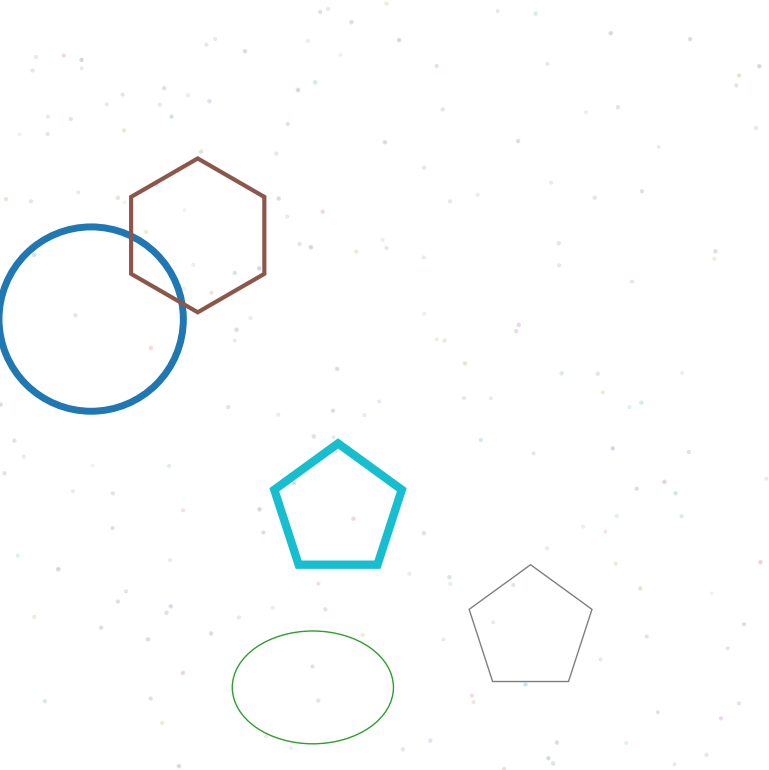[{"shape": "circle", "thickness": 2.5, "radius": 0.6, "center": [0.118, 0.586]}, {"shape": "oval", "thickness": 0.5, "radius": 0.52, "center": [0.406, 0.107]}, {"shape": "hexagon", "thickness": 1.5, "radius": 0.5, "center": [0.257, 0.694]}, {"shape": "pentagon", "thickness": 0.5, "radius": 0.42, "center": [0.689, 0.183]}, {"shape": "pentagon", "thickness": 3, "radius": 0.44, "center": [0.439, 0.337]}]